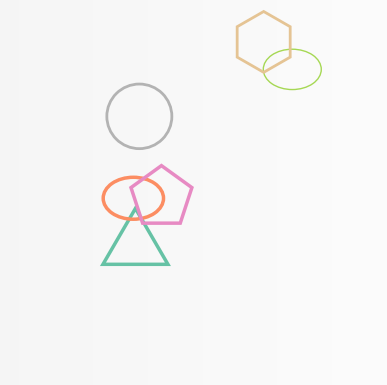[{"shape": "triangle", "thickness": 2.5, "radius": 0.48, "center": [0.35, 0.362]}, {"shape": "oval", "thickness": 2.5, "radius": 0.39, "center": [0.344, 0.485]}, {"shape": "pentagon", "thickness": 2.5, "radius": 0.41, "center": [0.417, 0.487]}, {"shape": "oval", "thickness": 1, "radius": 0.37, "center": [0.754, 0.82]}, {"shape": "hexagon", "thickness": 2, "radius": 0.4, "center": [0.68, 0.891]}, {"shape": "circle", "thickness": 2, "radius": 0.42, "center": [0.36, 0.698]}]